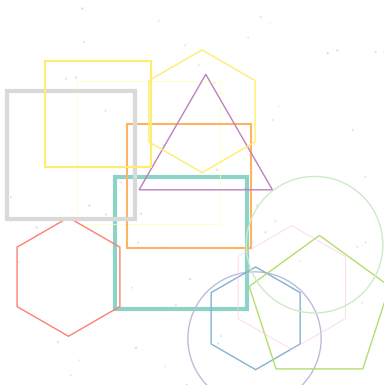[{"shape": "square", "thickness": 3, "radius": 0.86, "center": [0.47, 0.369]}, {"shape": "square", "thickness": 0.5, "radius": 0.93, "center": [0.386, 0.603]}, {"shape": "circle", "thickness": 1, "radius": 0.87, "center": [0.661, 0.121]}, {"shape": "hexagon", "thickness": 1, "radius": 0.77, "center": [0.178, 0.281]}, {"shape": "hexagon", "thickness": 1, "radius": 0.67, "center": [0.664, 0.173]}, {"shape": "square", "thickness": 1.5, "radius": 0.81, "center": [0.491, 0.517]}, {"shape": "pentagon", "thickness": 1, "radius": 0.96, "center": [0.83, 0.197]}, {"shape": "hexagon", "thickness": 0.5, "radius": 0.81, "center": [0.758, 0.253]}, {"shape": "square", "thickness": 3, "radius": 0.83, "center": [0.184, 0.597]}, {"shape": "triangle", "thickness": 1, "radius": 1.0, "center": [0.534, 0.607]}, {"shape": "circle", "thickness": 1, "radius": 0.89, "center": [0.817, 0.364]}, {"shape": "hexagon", "thickness": 1, "radius": 0.8, "center": [0.525, 0.711]}, {"shape": "square", "thickness": 1.5, "radius": 0.69, "center": [0.255, 0.704]}]